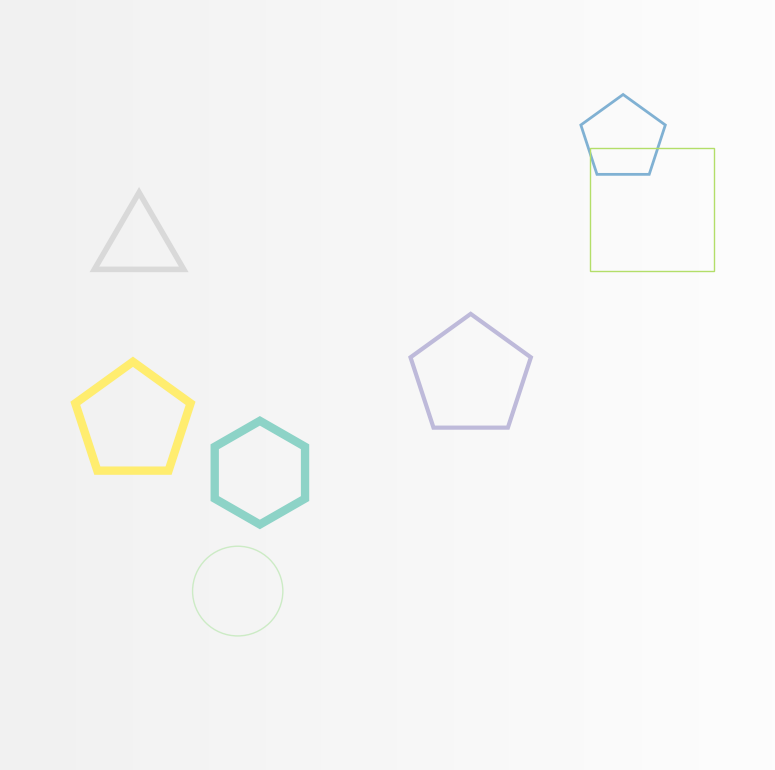[{"shape": "hexagon", "thickness": 3, "radius": 0.34, "center": [0.335, 0.386]}, {"shape": "pentagon", "thickness": 1.5, "radius": 0.41, "center": [0.607, 0.511]}, {"shape": "pentagon", "thickness": 1, "radius": 0.29, "center": [0.804, 0.82]}, {"shape": "square", "thickness": 0.5, "radius": 0.4, "center": [0.841, 0.727]}, {"shape": "triangle", "thickness": 2, "radius": 0.33, "center": [0.179, 0.683]}, {"shape": "circle", "thickness": 0.5, "radius": 0.29, "center": [0.307, 0.232]}, {"shape": "pentagon", "thickness": 3, "radius": 0.39, "center": [0.172, 0.452]}]